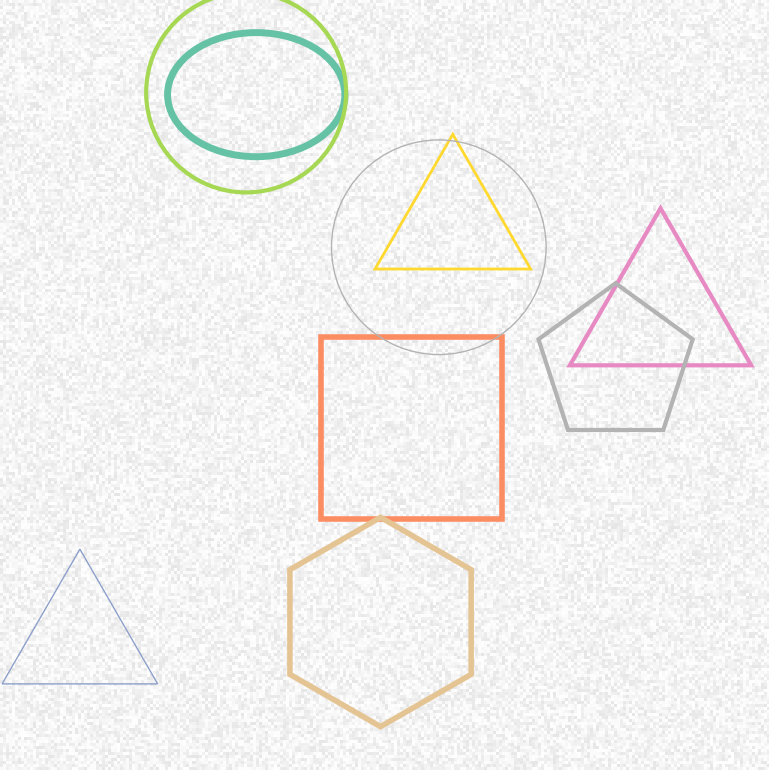[{"shape": "oval", "thickness": 2.5, "radius": 0.58, "center": [0.333, 0.877]}, {"shape": "square", "thickness": 2, "radius": 0.59, "center": [0.534, 0.444]}, {"shape": "triangle", "thickness": 0.5, "radius": 0.58, "center": [0.104, 0.17]}, {"shape": "triangle", "thickness": 1.5, "radius": 0.68, "center": [0.858, 0.594]}, {"shape": "circle", "thickness": 1.5, "radius": 0.65, "center": [0.32, 0.88]}, {"shape": "triangle", "thickness": 1, "radius": 0.58, "center": [0.588, 0.709]}, {"shape": "hexagon", "thickness": 2, "radius": 0.68, "center": [0.494, 0.192]}, {"shape": "pentagon", "thickness": 1.5, "radius": 0.53, "center": [0.799, 0.527]}, {"shape": "circle", "thickness": 0.5, "radius": 0.7, "center": [0.57, 0.679]}]